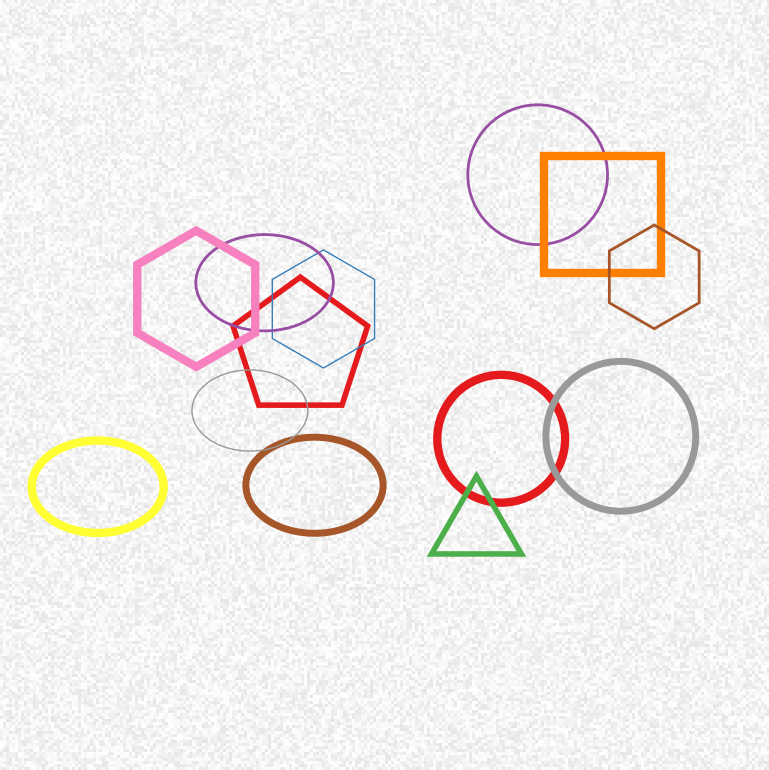[{"shape": "pentagon", "thickness": 2, "radius": 0.46, "center": [0.39, 0.548]}, {"shape": "circle", "thickness": 3, "radius": 0.42, "center": [0.651, 0.43]}, {"shape": "hexagon", "thickness": 0.5, "radius": 0.38, "center": [0.42, 0.599]}, {"shape": "triangle", "thickness": 2, "radius": 0.34, "center": [0.619, 0.314]}, {"shape": "circle", "thickness": 1, "radius": 0.45, "center": [0.698, 0.773]}, {"shape": "oval", "thickness": 1, "radius": 0.45, "center": [0.344, 0.633]}, {"shape": "square", "thickness": 3, "radius": 0.38, "center": [0.782, 0.722]}, {"shape": "oval", "thickness": 3, "radius": 0.43, "center": [0.127, 0.368]}, {"shape": "hexagon", "thickness": 1, "radius": 0.34, "center": [0.85, 0.64]}, {"shape": "oval", "thickness": 2.5, "radius": 0.45, "center": [0.408, 0.37]}, {"shape": "hexagon", "thickness": 3, "radius": 0.44, "center": [0.255, 0.612]}, {"shape": "oval", "thickness": 0.5, "radius": 0.38, "center": [0.325, 0.467]}, {"shape": "circle", "thickness": 2.5, "radius": 0.49, "center": [0.806, 0.433]}]